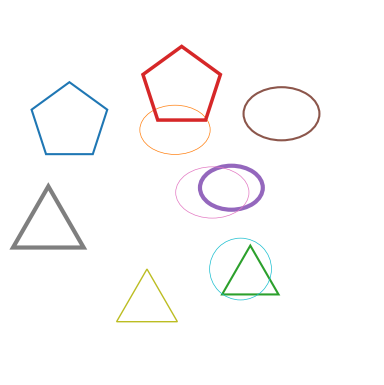[{"shape": "pentagon", "thickness": 1.5, "radius": 0.52, "center": [0.18, 0.683]}, {"shape": "oval", "thickness": 0.5, "radius": 0.46, "center": [0.455, 0.663]}, {"shape": "triangle", "thickness": 1.5, "radius": 0.42, "center": [0.65, 0.278]}, {"shape": "pentagon", "thickness": 2.5, "radius": 0.53, "center": [0.472, 0.774]}, {"shape": "oval", "thickness": 3, "radius": 0.41, "center": [0.601, 0.512]}, {"shape": "oval", "thickness": 1.5, "radius": 0.49, "center": [0.731, 0.705]}, {"shape": "oval", "thickness": 0.5, "radius": 0.48, "center": [0.552, 0.5]}, {"shape": "triangle", "thickness": 3, "radius": 0.53, "center": [0.126, 0.41]}, {"shape": "triangle", "thickness": 1, "radius": 0.46, "center": [0.382, 0.21]}, {"shape": "circle", "thickness": 0.5, "radius": 0.4, "center": [0.625, 0.301]}]